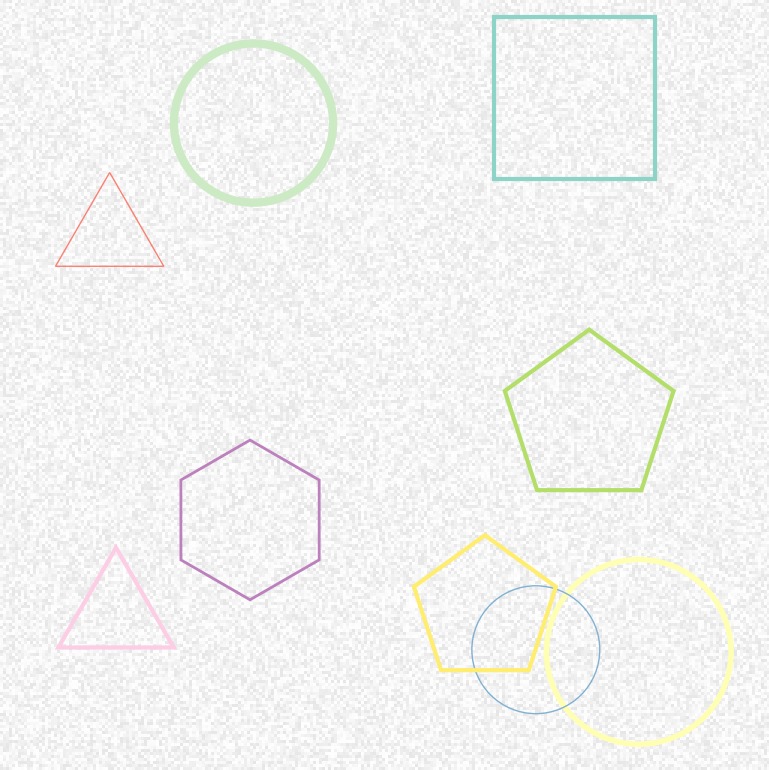[{"shape": "square", "thickness": 1.5, "radius": 0.52, "center": [0.746, 0.873]}, {"shape": "circle", "thickness": 2, "radius": 0.6, "center": [0.83, 0.153]}, {"shape": "triangle", "thickness": 0.5, "radius": 0.41, "center": [0.142, 0.695]}, {"shape": "circle", "thickness": 0.5, "radius": 0.42, "center": [0.696, 0.156]}, {"shape": "pentagon", "thickness": 1.5, "radius": 0.58, "center": [0.765, 0.457]}, {"shape": "triangle", "thickness": 1.5, "radius": 0.43, "center": [0.151, 0.202]}, {"shape": "hexagon", "thickness": 1, "radius": 0.52, "center": [0.325, 0.325]}, {"shape": "circle", "thickness": 3, "radius": 0.52, "center": [0.329, 0.84]}, {"shape": "pentagon", "thickness": 1.5, "radius": 0.48, "center": [0.63, 0.208]}]